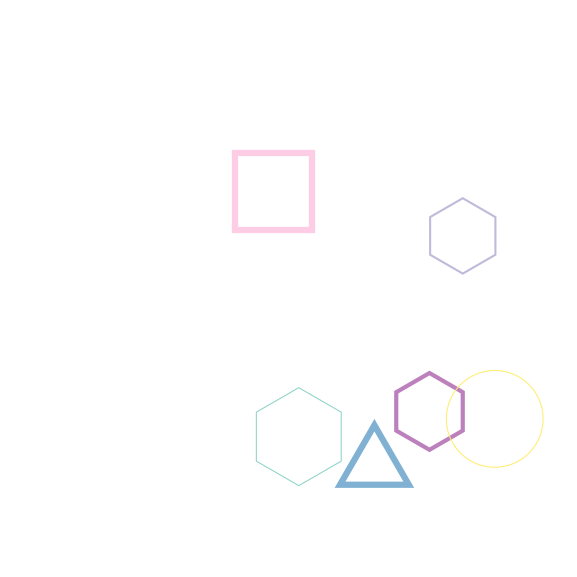[{"shape": "hexagon", "thickness": 0.5, "radius": 0.42, "center": [0.517, 0.243]}, {"shape": "hexagon", "thickness": 1, "radius": 0.33, "center": [0.801, 0.591]}, {"shape": "triangle", "thickness": 3, "radius": 0.34, "center": [0.648, 0.194]}, {"shape": "square", "thickness": 3, "radius": 0.33, "center": [0.474, 0.668]}, {"shape": "hexagon", "thickness": 2, "radius": 0.33, "center": [0.744, 0.287]}, {"shape": "circle", "thickness": 0.5, "radius": 0.42, "center": [0.857, 0.274]}]